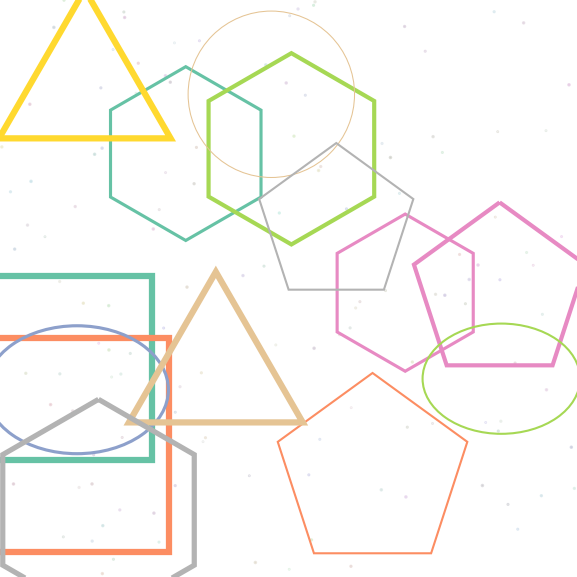[{"shape": "square", "thickness": 3, "radius": 0.8, "center": [0.105, 0.362]}, {"shape": "hexagon", "thickness": 1.5, "radius": 0.75, "center": [0.322, 0.733]}, {"shape": "square", "thickness": 3, "radius": 0.93, "center": [0.107, 0.229]}, {"shape": "pentagon", "thickness": 1, "radius": 0.86, "center": [0.645, 0.181]}, {"shape": "oval", "thickness": 1.5, "radius": 0.79, "center": [0.133, 0.324]}, {"shape": "hexagon", "thickness": 1.5, "radius": 0.68, "center": [0.702, 0.492]}, {"shape": "pentagon", "thickness": 2, "radius": 0.78, "center": [0.865, 0.493]}, {"shape": "hexagon", "thickness": 2, "radius": 0.83, "center": [0.505, 0.741]}, {"shape": "oval", "thickness": 1, "radius": 0.68, "center": [0.868, 0.343]}, {"shape": "triangle", "thickness": 3, "radius": 0.86, "center": [0.147, 0.845]}, {"shape": "triangle", "thickness": 3, "radius": 0.87, "center": [0.374, 0.355]}, {"shape": "circle", "thickness": 0.5, "radius": 0.72, "center": [0.47, 0.836]}, {"shape": "pentagon", "thickness": 1, "radius": 0.7, "center": [0.582, 0.611]}, {"shape": "hexagon", "thickness": 2.5, "radius": 0.96, "center": [0.171, 0.116]}]